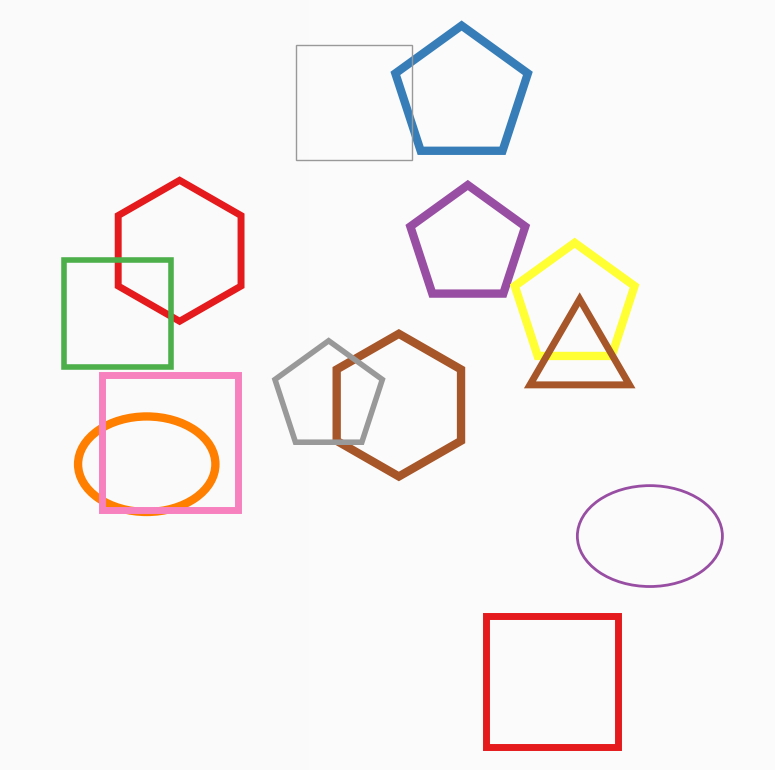[{"shape": "hexagon", "thickness": 2.5, "radius": 0.46, "center": [0.232, 0.674]}, {"shape": "square", "thickness": 2.5, "radius": 0.43, "center": [0.712, 0.115]}, {"shape": "pentagon", "thickness": 3, "radius": 0.45, "center": [0.596, 0.877]}, {"shape": "square", "thickness": 2, "radius": 0.35, "center": [0.151, 0.593]}, {"shape": "oval", "thickness": 1, "radius": 0.47, "center": [0.839, 0.304]}, {"shape": "pentagon", "thickness": 3, "radius": 0.39, "center": [0.604, 0.682]}, {"shape": "oval", "thickness": 3, "radius": 0.44, "center": [0.189, 0.397]}, {"shape": "pentagon", "thickness": 3, "radius": 0.41, "center": [0.741, 0.603]}, {"shape": "hexagon", "thickness": 3, "radius": 0.46, "center": [0.515, 0.474]}, {"shape": "triangle", "thickness": 2.5, "radius": 0.37, "center": [0.748, 0.537]}, {"shape": "square", "thickness": 2.5, "radius": 0.44, "center": [0.22, 0.425]}, {"shape": "pentagon", "thickness": 2, "radius": 0.36, "center": [0.424, 0.485]}, {"shape": "square", "thickness": 0.5, "radius": 0.37, "center": [0.457, 0.867]}]